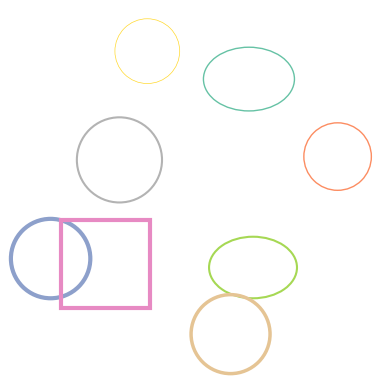[{"shape": "oval", "thickness": 1, "radius": 0.59, "center": [0.647, 0.795]}, {"shape": "circle", "thickness": 1, "radius": 0.44, "center": [0.877, 0.593]}, {"shape": "circle", "thickness": 3, "radius": 0.52, "center": [0.131, 0.328]}, {"shape": "square", "thickness": 3, "radius": 0.57, "center": [0.274, 0.314]}, {"shape": "oval", "thickness": 1.5, "radius": 0.57, "center": [0.657, 0.305]}, {"shape": "circle", "thickness": 0.5, "radius": 0.42, "center": [0.383, 0.867]}, {"shape": "circle", "thickness": 2.5, "radius": 0.51, "center": [0.599, 0.132]}, {"shape": "circle", "thickness": 1.5, "radius": 0.55, "center": [0.31, 0.585]}]